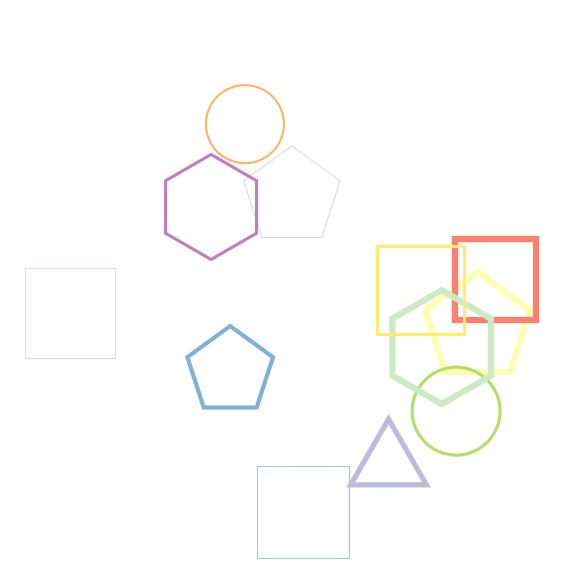[{"shape": "square", "thickness": 0.5, "radius": 0.4, "center": [0.524, 0.113]}, {"shape": "pentagon", "thickness": 3, "radius": 0.48, "center": [0.827, 0.432]}, {"shape": "triangle", "thickness": 2.5, "radius": 0.38, "center": [0.673, 0.197]}, {"shape": "square", "thickness": 3, "radius": 0.35, "center": [0.858, 0.516]}, {"shape": "pentagon", "thickness": 2, "radius": 0.39, "center": [0.399, 0.357]}, {"shape": "circle", "thickness": 1, "radius": 0.34, "center": [0.424, 0.784]}, {"shape": "circle", "thickness": 1.5, "radius": 0.38, "center": [0.79, 0.287]}, {"shape": "square", "thickness": 0.5, "radius": 0.39, "center": [0.121, 0.457]}, {"shape": "pentagon", "thickness": 0.5, "radius": 0.44, "center": [0.505, 0.659]}, {"shape": "hexagon", "thickness": 1.5, "radius": 0.45, "center": [0.365, 0.641]}, {"shape": "hexagon", "thickness": 3, "radius": 0.49, "center": [0.765, 0.398]}, {"shape": "square", "thickness": 1.5, "radius": 0.38, "center": [0.729, 0.497]}]